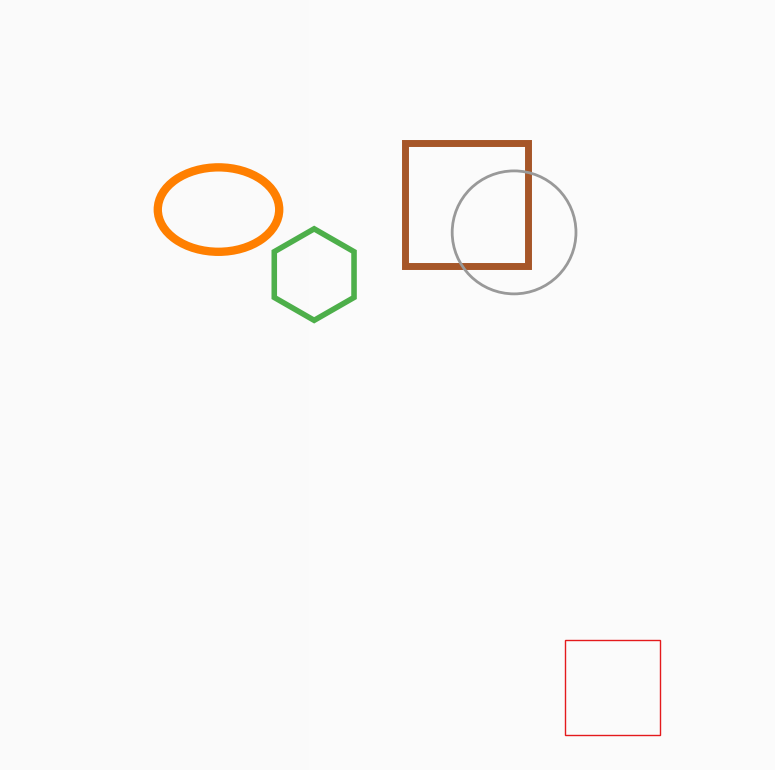[{"shape": "square", "thickness": 0.5, "radius": 0.31, "center": [0.79, 0.108]}, {"shape": "hexagon", "thickness": 2, "radius": 0.3, "center": [0.405, 0.643]}, {"shape": "oval", "thickness": 3, "radius": 0.39, "center": [0.282, 0.728]}, {"shape": "square", "thickness": 2.5, "radius": 0.4, "center": [0.602, 0.734]}, {"shape": "circle", "thickness": 1, "radius": 0.4, "center": [0.663, 0.698]}]